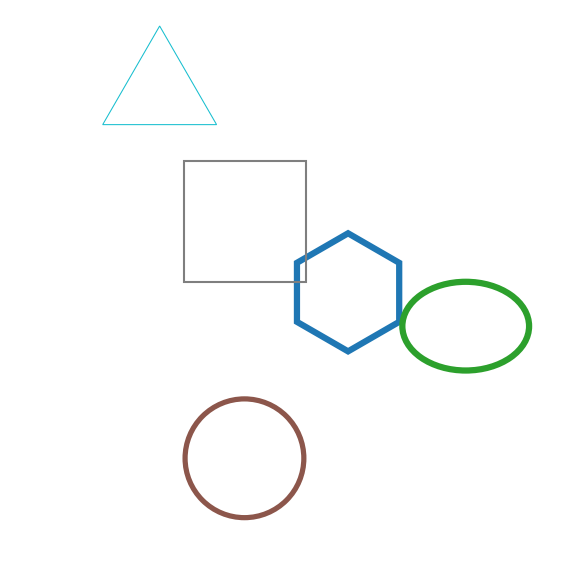[{"shape": "hexagon", "thickness": 3, "radius": 0.51, "center": [0.603, 0.493]}, {"shape": "oval", "thickness": 3, "radius": 0.55, "center": [0.806, 0.434]}, {"shape": "circle", "thickness": 2.5, "radius": 0.51, "center": [0.423, 0.206]}, {"shape": "square", "thickness": 1, "radius": 0.52, "center": [0.424, 0.615]}, {"shape": "triangle", "thickness": 0.5, "radius": 0.57, "center": [0.276, 0.84]}]